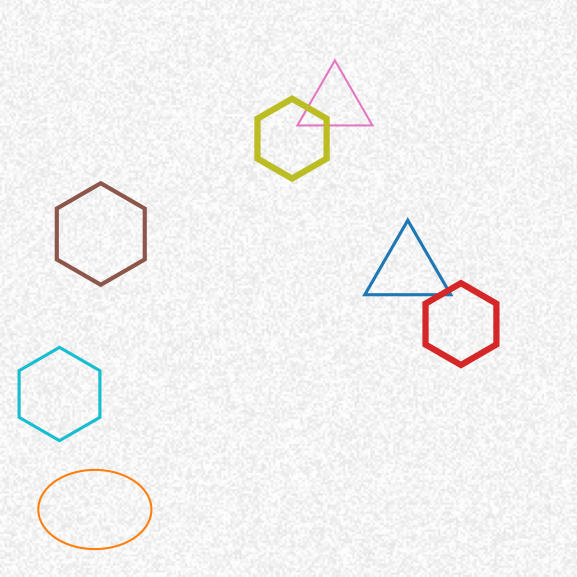[{"shape": "triangle", "thickness": 1.5, "radius": 0.43, "center": [0.706, 0.532]}, {"shape": "oval", "thickness": 1, "radius": 0.49, "center": [0.164, 0.117]}, {"shape": "hexagon", "thickness": 3, "radius": 0.35, "center": [0.798, 0.438]}, {"shape": "hexagon", "thickness": 2, "radius": 0.44, "center": [0.174, 0.594]}, {"shape": "triangle", "thickness": 1, "radius": 0.38, "center": [0.58, 0.819]}, {"shape": "hexagon", "thickness": 3, "radius": 0.35, "center": [0.506, 0.759]}, {"shape": "hexagon", "thickness": 1.5, "radius": 0.4, "center": [0.103, 0.317]}]